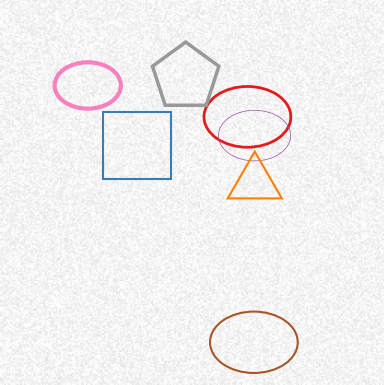[{"shape": "oval", "thickness": 2, "radius": 0.56, "center": [0.643, 0.696]}, {"shape": "square", "thickness": 1.5, "radius": 0.44, "center": [0.356, 0.622]}, {"shape": "oval", "thickness": 0.5, "radius": 0.47, "center": [0.661, 0.648]}, {"shape": "triangle", "thickness": 1.5, "radius": 0.41, "center": [0.662, 0.525]}, {"shape": "oval", "thickness": 1.5, "radius": 0.57, "center": [0.659, 0.111]}, {"shape": "oval", "thickness": 3, "radius": 0.43, "center": [0.228, 0.778]}, {"shape": "pentagon", "thickness": 2.5, "radius": 0.45, "center": [0.482, 0.8]}]